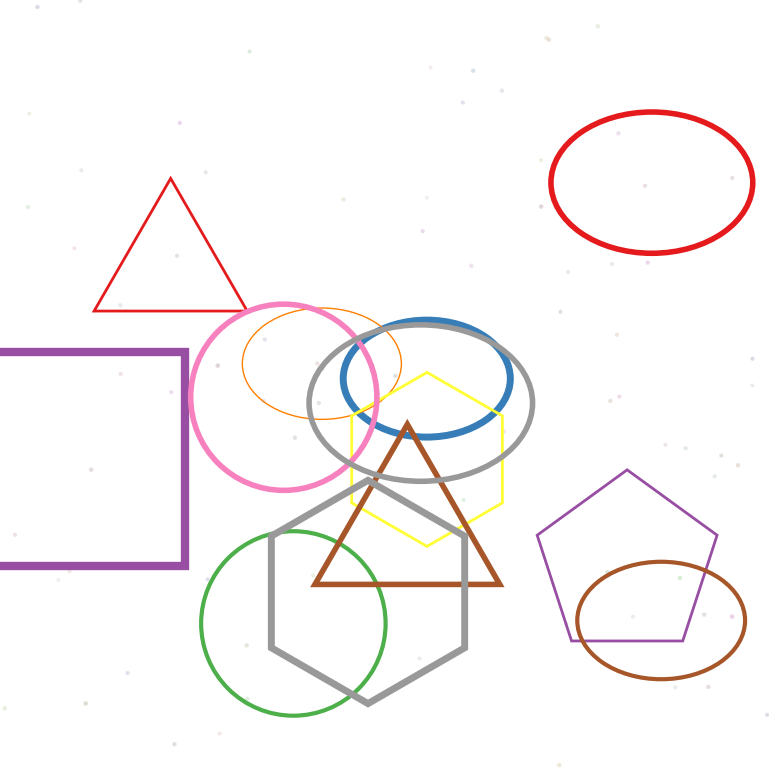[{"shape": "oval", "thickness": 2, "radius": 0.66, "center": [0.847, 0.763]}, {"shape": "triangle", "thickness": 1, "radius": 0.57, "center": [0.222, 0.653]}, {"shape": "oval", "thickness": 2.5, "radius": 0.54, "center": [0.554, 0.508]}, {"shape": "circle", "thickness": 1.5, "radius": 0.6, "center": [0.381, 0.19]}, {"shape": "pentagon", "thickness": 1, "radius": 0.61, "center": [0.814, 0.267]}, {"shape": "square", "thickness": 3, "radius": 0.69, "center": [0.102, 0.404]}, {"shape": "oval", "thickness": 0.5, "radius": 0.52, "center": [0.418, 0.528]}, {"shape": "hexagon", "thickness": 1, "radius": 0.56, "center": [0.555, 0.403]}, {"shape": "triangle", "thickness": 2, "radius": 0.69, "center": [0.529, 0.31]}, {"shape": "oval", "thickness": 1.5, "radius": 0.54, "center": [0.859, 0.194]}, {"shape": "circle", "thickness": 2, "radius": 0.6, "center": [0.369, 0.484]}, {"shape": "oval", "thickness": 2, "radius": 0.73, "center": [0.547, 0.477]}, {"shape": "hexagon", "thickness": 2.5, "radius": 0.72, "center": [0.478, 0.231]}]